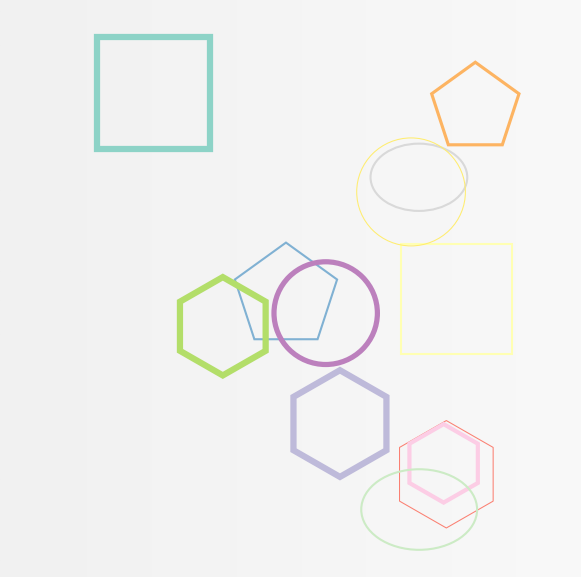[{"shape": "square", "thickness": 3, "radius": 0.48, "center": [0.264, 0.838]}, {"shape": "square", "thickness": 1, "radius": 0.48, "center": [0.786, 0.481]}, {"shape": "hexagon", "thickness": 3, "radius": 0.46, "center": [0.585, 0.266]}, {"shape": "hexagon", "thickness": 0.5, "radius": 0.46, "center": [0.768, 0.178]}, {"shape": "pentagon", "thickness": 1, "radius": 0.46, "center": [0.492, 0.487]}, {"shape": "pentagon", "thickness": 1.5, "radius": 0.4, "center": [0.818, 0.812]}, {"shape": "hexagon", "thickness": 3, "radius": 0.43, "center": [0.383, 0.434]}, {"shape": "hexagon", "thickness": 2, "radius": 0.34, "center": [0.763, 0.197]}, {"shape": "oval", "thickness": 1, "radius": 0.42, "center": [0.721, 0.692]}, {"shape": "circle", "thickness": 2.5, "radius": 0.44, "center": [0.56, 0.457]}, {"shape": "oval", "thickness": 1, "radius": 0.5, "center": [0.721, 0.117]}, {"shape": "circle", "thickness": 0.5, "radius": 0.47, "center": [0.707, 0.667]}]